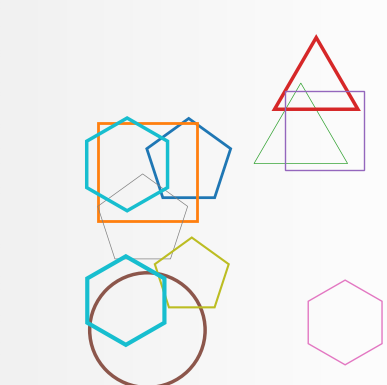[{"shape": "pentagon", "thickness": 2, "radius": 0.57, "center": [0.487, 0.579]}, {"shape": "square", "thickness": 2, "radius": 0.64, "center": [0.381, 0.554]}, {"shape": "triangle", "thickness": 0.5, "radius": 0.7, "center": [0.776, 0.645]}, {"shape": "triangle", "thickness": 2.5, "radius": 0.62, "center": [0.816, 0.778]}, {"shape": "square", "thickness": 1, "radius": 0.51, "center": [0.837, 0.661]}, {"shape": "circle", "thickness": 2.5, "radius": 0.74, "center": [0.38, 0.143]}, {"shape": "hexagon", "thickness": 1, "radius": 0.55, "center": [0.891, 0.162]}, {"shape": "pentagon", "thickness": 0.5, "radius": 0.61, "center": [0.368, 0.426]}, {"shape": "pentagon", "thickness": 1.5, "radius": 0.5, "center": [0.495, 0.283]}, {"shape": "hexagon", "thickness": 2.5, "radius": 0.6, "center": [0.328, 0.573]}, {"shape": "hexagon", "thickness": 3, "radius": 0.57, "center": [0.325, 0.219]}]